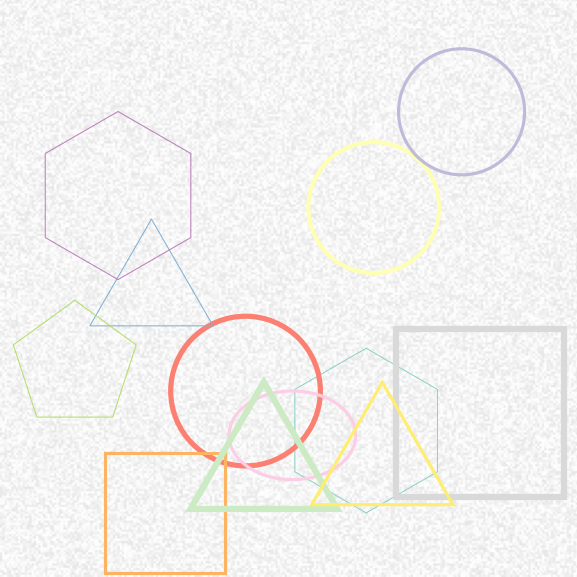[{"shape": "hexagon", "thickness": 0.5, "radius": 0.71, "center": [0.634, 0.254]}, {"shape": "circle", "thickness": 2, "radius": 0.57, "center": [0.647, 0.64]}, {"shape": "circle", "thickness": 1.5, "radius": 0.55, "center": [0.799, 0.806]}, {"shape": "circle", "thickness": 2.5, "radius": 0.65, "center": [0.425, 0.322]}, {"shape": "triangle", "thickness": 0.5, "radius": 0.62, "center": [0.262, 0.497]}, {"shape": "square", "thickness": 1.5, "radius": 0.52, "center": [0.286, 0.11]}, {"shape": "pentagon", "thickness": 0.5, "radius": 0.56, "center": [0.129, 0.367]}, {"shape": "oval", "thickness": 1.5, "radius": 0.55, "center": [0.506, 0.245]}, {"shape": "square", "thickness": 3, "radius": 0.73, "center": [0.831, 0.284]}, {"shape": "hexagon", "thickness": 0.5, "radius": 0.73, "center": [0.204, 0.661]}, {"shape": "triangle", "thickness": 3, "radius": 0.73, "center": [0.457, 0.191]}, {"shape": "triangle", "thickness": 1.5, "radius": 0.71, "center": [0.662, 0.196]}]